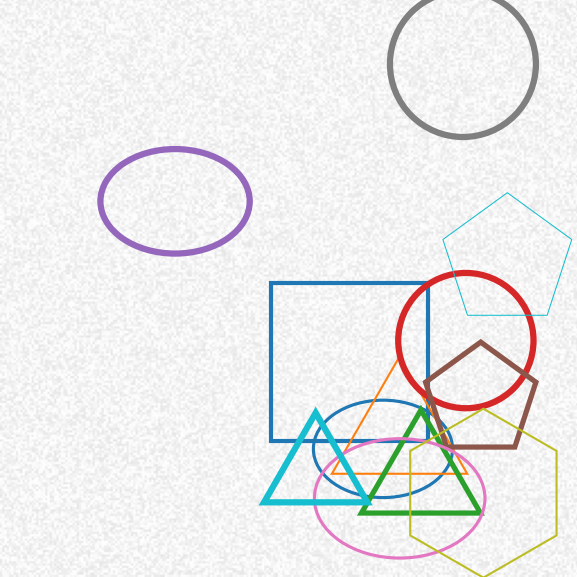[{"shape": "square", "thickness": 2, "radius": 0.68, "center": [0.605, 0.372]}, {"shape": "oval", "thickness": 1.5, "radius": 0.6, "center": [0.663, 0.222]}, {"shape": "triangle", "thickness": 1, "radius": 0.68, "center": [0.692, 0.246]}, {"shape": "triangle", "thickness": 2.5, "radius": 0.59, "center": [0.729, 0.17]}, {"shape": "circle", "thickness": 3, "radius": 0.59, "center": [0.807, 0.409]}, {"shape": "oval", "thickness": 3, "radius": 0.65, "center": [0.303, 0.651]}, {"shape": "pentagon", "thickness": 2.5, "radius": 0.5, "center": [0.832, 0.306]}, {"shape": "oval", "thickness": 1.5, "radius": 0.74, "center": [0.692, 0.136]}, {"shape": "circle", "thickness": 3, "radius": 0.63, "center": [0.802, 0.888]}, {"shape": "hexagon", "thickness": 1, "radius": 0.73, "center": [0.837, 0.145]}, {"shape": "pentagon", "thickness": 0.5, "radius": 0.59, "center": [0.878, 0.548]}, {"shape": "triangle", "thickness": 3, "radius": 0.52, "center": [0.547, 0.181]}]